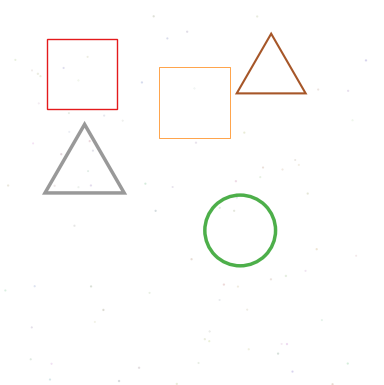[{"shape": "square", "thickness": 1, "radius": 0.45, "center": [0.212, 0.809]}, {"shape": "circle", "thickness": 2.5, "radius": 0.46, "center": [0.624, 0.401]}, {"shape": "square", "thickness": 0.5, "radius": 0.46, "center": [0.505, 0.733]}, {"shape": "triangle", "thickness": 1.5, "radius": 0.52, "center": [0.704, 0.809]}, {"shape": "triangle", "thickness": 2.5, "radius": 0.59, "center": [0.22, 0.558]}]